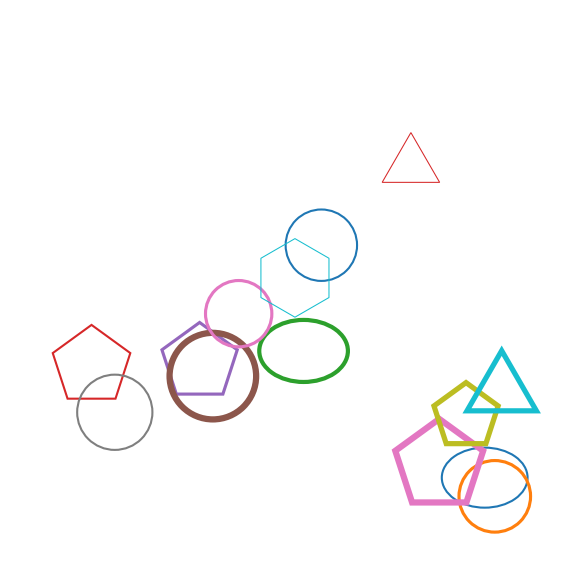[{"shape": "circle", "thickness": 1, "radius": 0.31, "center": [0.556, 0.575]}, {"shape": "oval", "thickness": 1, "radius": 0.37, "center": [0.839, 0.172]}, {"shape": "circle", "thickness": 1.5, "radius": 0.31, "center": [0.857, 0.14]}, {"shape": "oval", "thickness": 2, "radius": 0.38, "center": [0.526, 0.391]}, {"shape": "pentagon", "thickness": 1, "radius": 0.35, "center": [0.158, 0.366]}, {"shape": "triangle", "thickness": 0.5, "radius": 0.29, "center": [0.712, 0.712]}, {"shape": "pentagon", "thickness": 1.5, "radius": 0.34, "center": [0.346, 0.372]}, {"shape": "circle", "thickness": 3, "radius": 0.37, "center": [0.369, 0.348]}, {"shape": "circle", "thickness": 1.5, "radius": 0.29, "center": [0.413, 0.456]}, {"shape": "pentagon", "thickness": 3, "radius": 0.4, "center": [0.761, 0.194]}, {"shape": "circle", "thickness": 1, "radius": 0.33, "center": [0.199, 0.285]}, {"shape": "pentagon", "thickness": 2.5, "radius": 0.29, "center": [0.807, 0.278]}, {"shape": "triangle", "thickness": 2.5, "radius": 0.35, "center": [0.869, 0.322]}, {"shape": "hexagon", "thickness": 0.5, "radius": 0.34, "center": [0.511, 0.518]}]